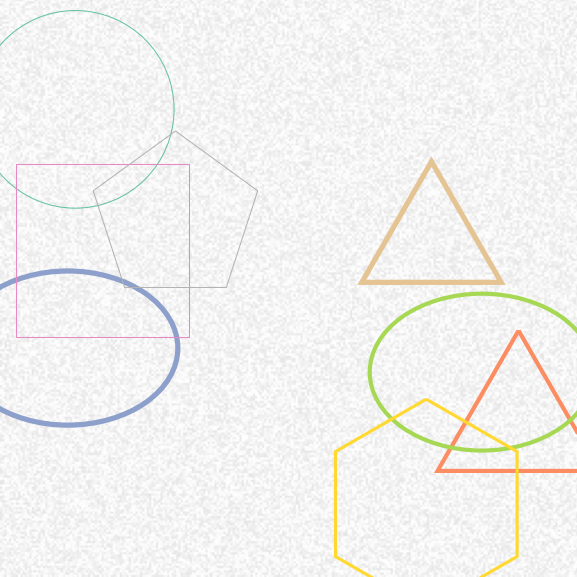[{"shape": "circle", "thickness": 0.5, "radius": 0.86, "center": [0.13, 0.81]}, {"shape": "triangle", "thickness": 2, "radius": 0.81, "center": [0.898, 0.265]}, {"shape": "oval", "thickness": 2.5, "radius": 0.95, "center": [0.117, 0.396]}, {"shape": "square", "thickness": 0.5, "radius": 0.75, "center": [0.177, 0.565]}, {"shape": "oval", "thickness": 2, "radius": 0.97, "center": [0.834, 0.355]}, {"shape": "hexagon", "thickness": 1.5, "radius": 0.91, "center": [0.738, 0.126]}, {"shape": "triangle", "thickness": 2.5, "radius": 0.7, "center": [0.747, 0.58]}, {"shape": "pentagon", "thickness": 0.5, "radius": 0.75, "center": [0.304, 0.622]}]